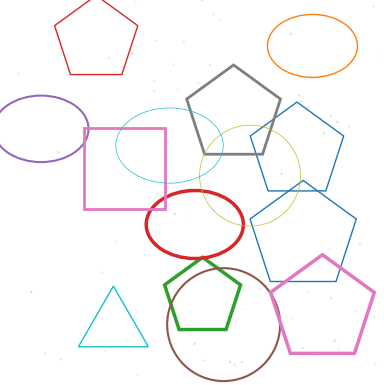[{"shape": "pentagon", "thickness": 1, "radius": 0.64, "center": [0.771, 0.607]}, {"shape": "pentagon", "thickness": 1, "radius": 0.73, "center": [0.787, 0.386]}, {"shape": "oval", "thickness": 1, "radius": 0.58, "center": [0.812, 0.881]}, {"shape": "pentagon", "thickness": 2.5, "radius": 0.52, "center": [0.526, 0.228]}, {"shape": "pentagon", "thickness": 1, "radius": 0.57, "center": [0.25, 0.898]}, {"shape": "oval", "thickness": 2.5, "radius": 0.63, "center": [0.506, 0.417]}, {"shape": "oval", "thickness": 1.5, "radius": 0.62, "center": [0.107, 0.665]}, {"shape": "circle", "thickness": 1.5, "radius": 0.73, "center": [0.581, 0.157]}, {"shape": "square", "thickness": 2, "radius": 0.53, "center": [0.324, 0.562]}, {"shape": "pentagon", "thickness": 2.5, "radius": 0.71, "center": [0.838, 0.197]}, {"shape": "pentagon", "thickness": 2, "radius": 0.64, "center": [0.607, 0.703]}, {"shape": "circle", "thickness": 0.5, "radius": 0.66, "center": [0.65, 0.544]}, {"shape": "oval", "thickness": 0.5, "radius": 0.7, "center": [0.44, 0.622]}, {"shape": "triangle", "thickness": 1, "radius": 0.53, "center": [0.295, 0.152]}]